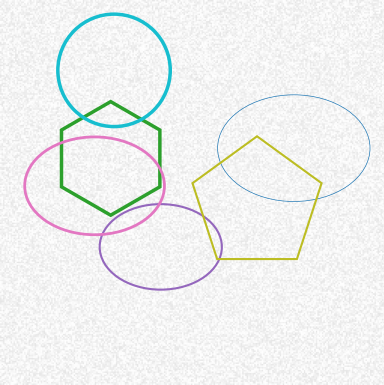[{"shape": "oval", "thickness": 0.5, "radius": 0.99, "center": [0.763, 0.615]}, {"shape": "hexagon", "thickness": 2.5, "radius": 0.74, "center": [0.287, 0.589]}, {"shape": "oval", "thickness": 1.5, "radius": 0.79, "center": [0.418, 0.359]}, {"shape": "oval", "thickness": 2, "radius": 0.91, "center": [0.246, 0.517]}, {"shape": "pentagon", "thickness": 1.5, "radius": 0.88, "center": [0.668, 0.47]}, {"shape": "circle", "thickness": 2.5, "radius": 0.73, "center": [0.296, 0.817]}]